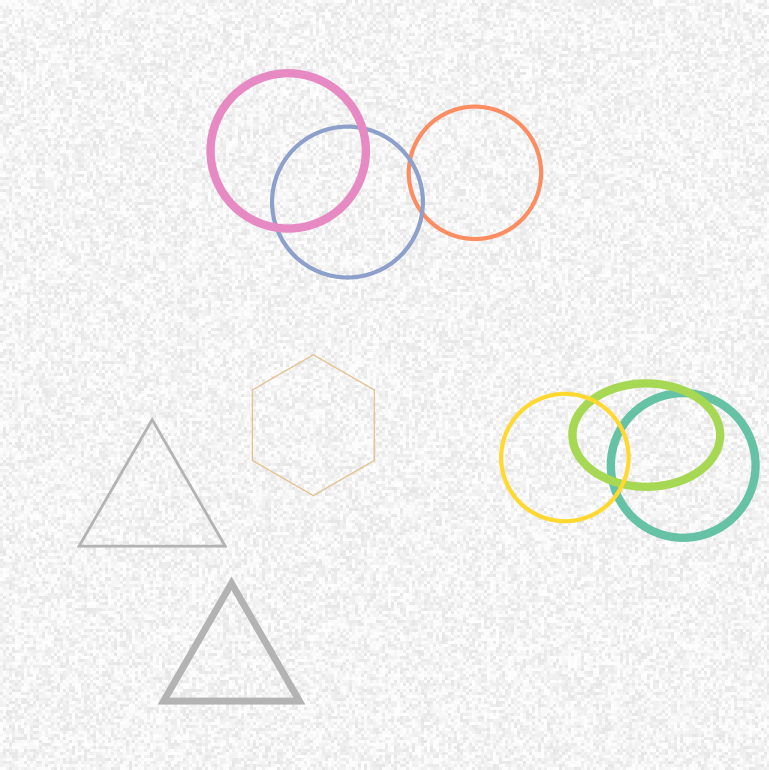[{"shape": "circle", "thickness": 3, "radius": 0.47, "center": [0.887, 0.396]}, {"shape": "circle", "thickness": 1.5, "radius": 0.43, "center": [0.617, 0.776]}, {"shape": "circle", "thickness": 1.5, "radius": 0.49, "center": [0.451, 0.738]}, {"shape": "circle", "thickness": 3, "radius": 0.5, "center": [0.374, 0.804]}, {"shape": "oval", "thickness": 3, "radius": 0.48, "center": [0.839, 0.435]}, {"shape": "circle", "thickness": 1.5, "radius": 0.41, "center": [0.734, 0.406]}, {"shape": "hexagon", "thickness": 0.5, "radius": 0.46, "center": [0.407, 0.448]}, {"shape": "triangle", "thickness": 1, "radius": 0.55, "center": [0.198, 0.345]}, {"shape": "triangle", "thickness": 2.5, "radius": 0.51, "center": [0.301, 0.14]}]